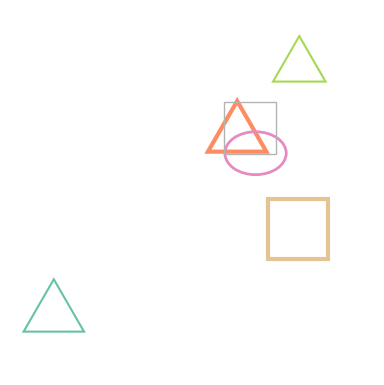[{"shape": "triangle", "thickness": 1.5, "radius": 0.45, "center": [0.14, 0.184]}, {"shape": "triangle", "thickness": 3, "radius": 0.44, "center": [0.616, 0.65]}, {"shape": "oval", "thickness": 2, "radius": 0.4, "center": [0.664, 0.602]}, {"shape": "triangle", "thickness": 1.5, "radius": 0.39, "center": [0.777, 0.828]}, {"shape": "square", "thickness": 3, "radius": 0.39, "center": [0.774, 0.405]}, {"shape": "square", "thickness": 1, "radius": 0.33, "center": [0.649, 0.667]}]